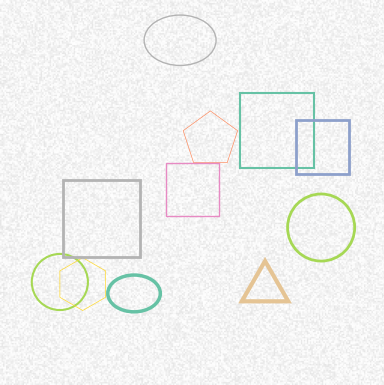[{"shape": "oval", "thickness": 2.5, "radius": 0.34, "center": [0.348, 0.238]}, {"shape": "square", "thickness": 1.5, "radius": 0.48, "center": [0.719, 0.661]}, {"shape": "pentagon", "thickness": 0.5, "radius": 0.37, "center": [0.546, 0.638]}, {"shape": "square", "thickness": 2, "radius": 0.35, "center": [0.838, 0.618]}, {"shape": "square", "thickness": 1, "radius": 0.34, "center": [0.499, 0.508]}, {"shape": "circle", "thickness": 1.5, "radius": 0.36, "center": [0.155, 0.268]}, {"shape": "circle", "thickness": 2, "radius": 0.44, "center": [0.834, 0.409]}, {"shape": "hexagon", "thickness": 0.5, "radius": 0.34, "center": [0.215, 0.262]}, {"shape": "triangle", "thickness": 3, "radius": 0.35, "center": [0.688, 0.252]}, {"shape": "oval", "thickness": 1, "radius": 0.47, "center": [0.468, 0.895]}, {"shape": "square", "thickness": 2, "radius": 0.5, "center": [0.263, 0.433]}]